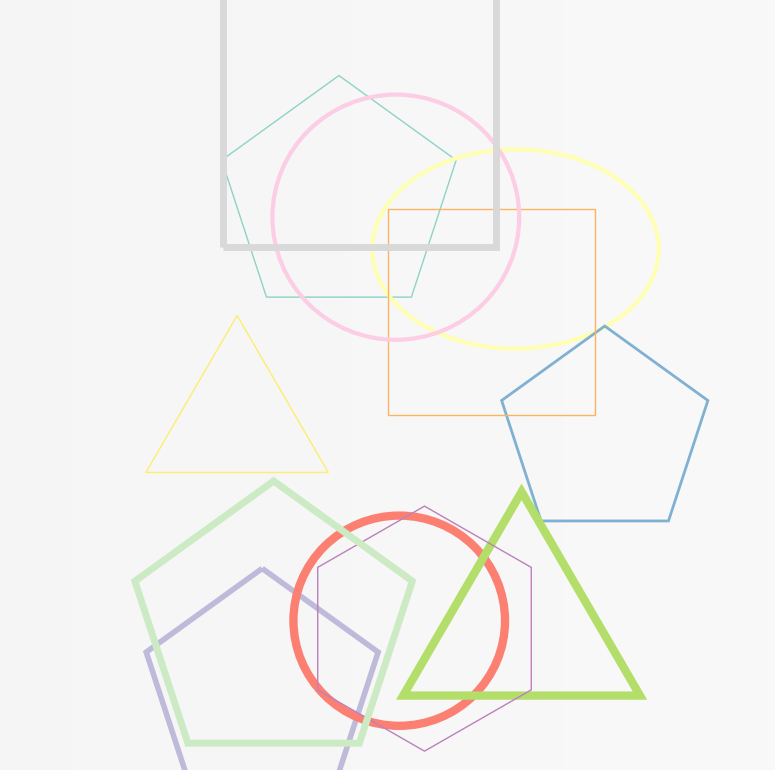[{"shape": "pentagon", "thickness": 0.5, "radius": 0.8, "center": [0.437, 0.743]}, {"shape": "oval", "thickness": 1.5, "radius": 0.92, "center": [0.665, 0.677]}, {"shape": "pentagon", "thickness": 2, "radius": 0.79, "center": [0.338, 0.104]}, {"shape": "circle", "thickness": 3, "radius": 0.68, "center": [0.515, 0.194]}, {"shape": "pentagon", "thickness": 1, "radius": 0.7, "center": [0.78, 0.437]}, {"shape": "square", "thickness": 0.5, "radius": 0.67, "center": [0.634, 0.595]}, {"shape": "triangle", "thickness": 3, "radius": 0.88, "center": [0.673, 0.185]}, {"shape": "circle", "thickness": 1.5, "radius": 0.8, "center": [0.511, 0.718]}, {"shape": "square", "thickness": 2.5, "radius": 0.88, "center": [0.464, 0.856]}, {"shape": "hexagon", "thickness": 0.5, "radius": 0.8, "center": [0.548, 0.184]}, {"shape": "pentagon", "thickness": 2.5, "radius": 0.94, "center": [0.353, 0.187]}, {"shape": "triangle", "thickness": 0.5, "radius": 0.68, "center": [0.306, 0.454]}]